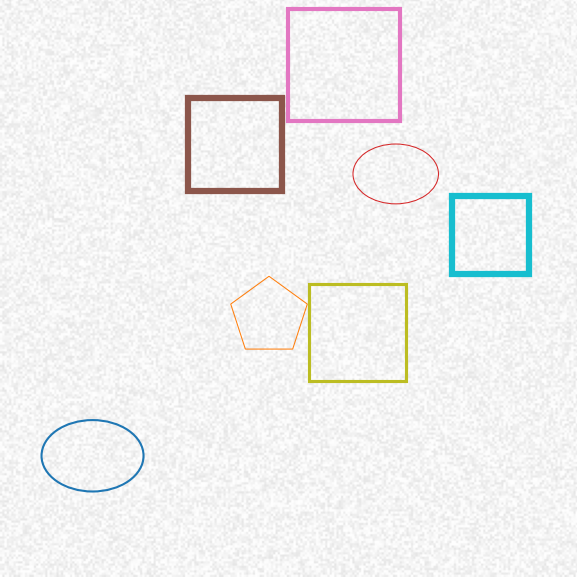[{"shape": "oval", "thickness": 1, "radius": 0.44, "center": [0.16, 0.21]}, {"shape": "pentagon", "thickness": 0.5, "radius": 0.35, "center": [0.466, 0.451]}, {"shape": "oval", "thickness": 0.5, "radius": 0.37, "center": [0.685, 0.698]}, {"shape": "square", "thickness": 3, "radius": 0.41, "center": [0.407, 0.749]}, {"shape": "square", "thickness": 2, "radius": 0.48, "center": [0.596, 0.887]}, {"shape": "square", "thickness": 1.5, "radius": 0.42, "center": [0.619, 0.423]}, {"shape": "square", "thickness": 3, "radius": 0.34, "center": [0.849, 0.592]}]